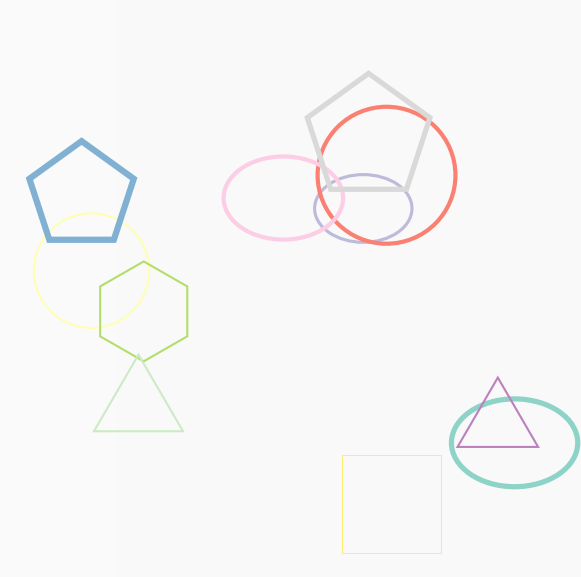[{"shape": "oval", "thickness": 2.5, "radius": 0.54, "center": [0.885, 0.232]}, {"shape": "circle", "thickness": 1, "radius": 0.5, "center": [0.157, 0.53]}, {"shape": "oval", "thickness": 1.5, "radius": 0.42, "center": [0.625, 0.638]}, {"shape": "circle", "thickness": 2, "radius": 0.59, "center": [0.665, 0.696]}, {"shape": "pentagon", "thickness": 3, "radius": 0.47, "center": [0.14, 0.66]}, {"shape": "hexagon", "thickness": 1, "radius": 0.43, "center": [0.247, 0.46]}, {"shape": "oval", "thickness": 2, "radius": 0.51, "center": [0.488, 0.656]}, {"shape": "pentagon", "thickness": 2.5, "radius": 0.55, "center": [0.634, 0.761]}, {"shape": "triangle", "thickness": 1, "radius": 0.4, "center": [0.856, 0.265]}, {"shape": "triangle", "thickness": 1, "radius": 0.44, "center": [0.238, 0.297]}, {"shape": "square", "thickness": 0.5, "radius": 0.42, "center": [0.674, 0.127]}]